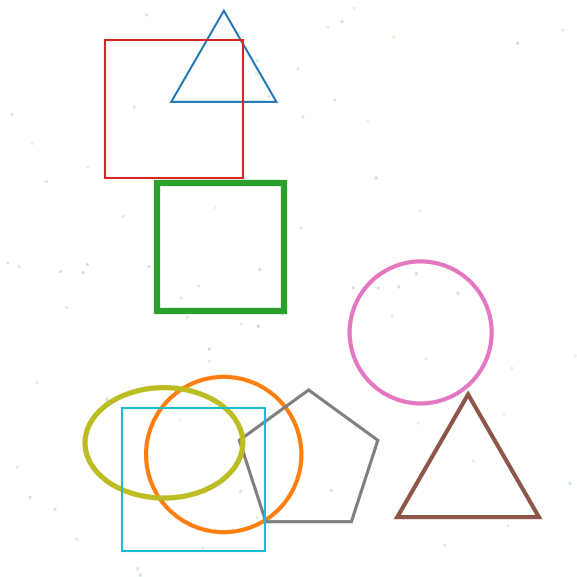[{"shape": "triangle", "thickness": 1, "radius": 0.53, "center": [0.388, 0.875]}, {"shape": "circle", "thickness": 2, "radius": 0.67, "center": [0.387, 0.212]}, {"shape": "square", "thickness": 3, "radius": 0.55, "center": [0.382, 0.572]}, {"shape": "square", "thickness": 1, "radius": 0.6, "center": [0.302, 0.81]}, {"shape": "triangle", "thickness": 2, "radius": 0.71, "center": [0.811, 0.175]}, {"shape": "circle", "thickness": 2, "radius": 0.61, "center": [0.728, 0.423]}, {"shape": "pentagon", "thickness": 1.5, "radius": 0.63, "center": [0.534, 0.198]}, {"shape": "oval", "thickness": 2.5, "radius": 0.68, "center": [0.284, 0.232]}, {"shape": "square", "thickness": 1, "radius": 0.62, "center": [0.336, 0.169]}]